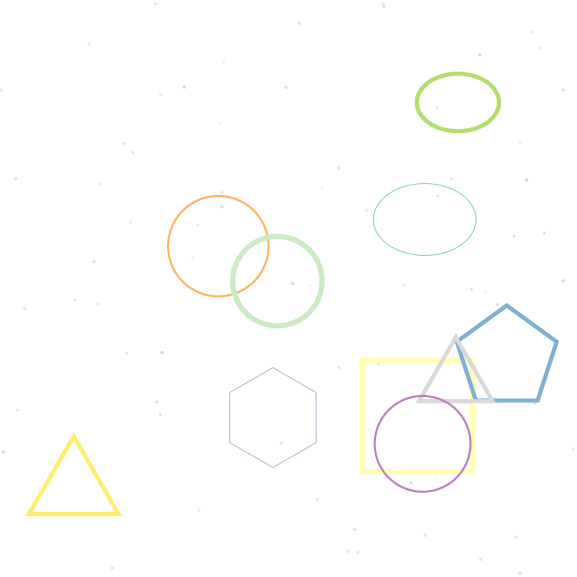[{"shape": "oval", "thickness": 0.5, "radius": 0.44, "center": [0.735, 0.619]}, {"shape": "square", "thickness": 2.5, "radius": 0.48, "center": [0.722, 0.279]}, {"shape": "hexagon", "thickness": 0.5, "radius": 0.43, "center": [0.473, 0.276]}, {"shape": "pentagon", "thickness": 2, "radius": 0.45, "center": [0.877, 0.379]}, {"shape": "circle", "thickness": 1, "radius": 0.43, "center": [0.378, 0.573]}, {"shape": "oval", "thickness": 2, "radius": 0.36, "center": [0.793, 0.822]}, {"shape": "triangle", "thickness": 2, "radius": 0.37, "center": [0.789, 0.341]}, {"shape": "circle", "thickness": 1, "radius": 0.41, "center": [0.732, 0.231]}, {"shape": "circle", "thickness": 2.5, "radius": 0.39, "center": [0.48, 0.512]}, {"shape": "triangle", "thickness": 2, "radius": 0.45, "center": [0.128, 0.154]}]